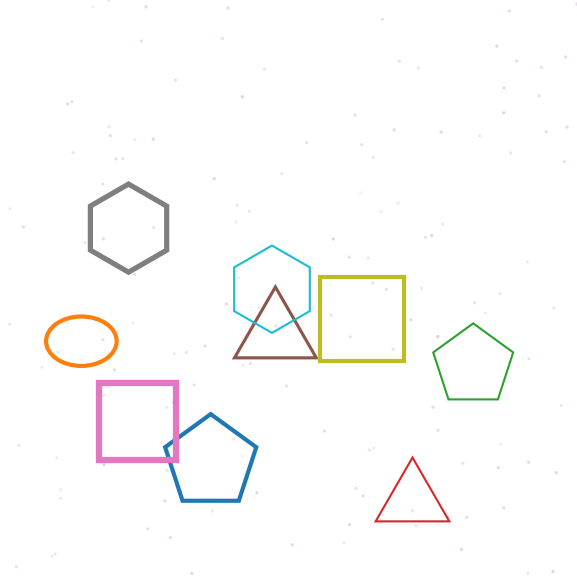[{"shape": "pentagon", "thickness": 2, "radius": 0.41, "center": [0.365, 0.199]}, {"shape": "oval", "thickness": 2, "radius": 0.31, "center": [0.141, 0.408]}, {"shape": "pentagon", "thickness": 1, "radius": 0.36, "center": [0.819, 0.366]}, {"shape": "triangle", "thickness": 1, "radius": 0.37, "center": [0.714, 0.133]}, {"shape": "triangle", "thickness": 1.5, "radius": 0.41, "center": [0.477, 0.42]}, {"shape": "square", "thickness": 3, "radius": 0.33, "center": [0.238, 0.269]}, {"shape": "hexagon", "thickness": 2.5, "radius": 0.38, "center": [0.223, 0.604]}, {"shape": "square", "thickness": 2, "radius": 0.36, "center": [0.627, 0.447]}, {"shape": "hexagon", "thickness": 1, "radius": 0.38, "center": [0.471, 0.498]}]